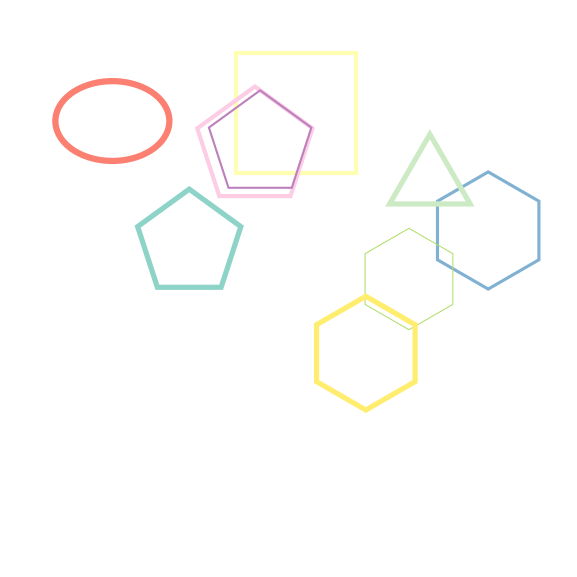[{"shape": "pentagon", "thickness": 2.5, "radius": 0.47, "center": [0.328, 0.578]}, {"shape": "square", "thickness": 2, "radius": 0.52, "center": [0.513, 0.804]}, {"shape": "oval", "thickness": 3, "radius": 0.49, "center": [0.195, 0.79]}, {"shape": "hexagon", "thickness": 1.5, "radius": 0.51, "center": [0.845, 0.6]}, {"shape": "hexagon", "thickness": 0.5, "radius": 0.44, "center": [0.708, 0.516]}, {"shape": "pentagon", "thickness": 2, "radius": 0.52, "center": [0.441, 0.744]}, {"shape": "pentagon", "thickness": 1, "radius": 0.47, "center": [0.45, 0.749]}, {"shape": "triangle", "thickness": 2.5, "radius": 0.4, "center": [0.744, 0.686]}, {"shape": "hexagon", "thickness": 2.5, "radius": 0.49, "center": [0.633, 0.388]}]